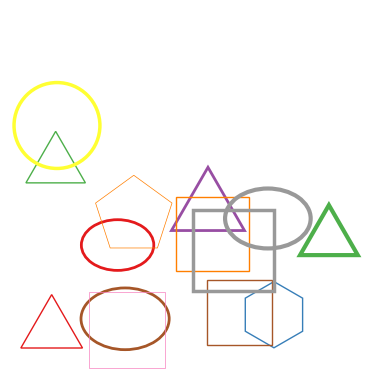[{"shape": "oval", "thickness": 2, "radius": 0.47, "center": [0.305, 0.364]}, {"shape": "triangle", "thickness": 1, "radius": 0.46, "center": [0.134, 0.142]}, {"shape": "hexagon", "thickness": 1, "radius": 0.43, "center": [0.712, 0.183]}, {"shape": "triangle", "thickness": 1, "radius": 0.45, "center": [0.145, 0.57]}, {"shape": "triangle", "thickness": 3, "radius": 0.43, "center": [0.854, 0.381]}, {"shape": "triangle", "thickness": 2, "radius": 0.55, "center": [0.54, 0.456]}, {"shape": "square", "thickness": 1, "radius": 0.48, "center": [0.552, 0.392]}, {"shape": "pentagon", "thickness": 0.5, "radius": 0.52, "center": [0.347, 0.44]}, {"shape": "circle", "thickness": 2.5, "radius": 0.56, "center": [0.148, 0.674]}, {"shape": "oval", "thickness": 2, "radius": 0.57, "center": [0.325, 0.172]}, {"shape": "square", "thickness": 1, "radius": 0.42, "center": [0.622, 0.188]}, {"shape": "square", "thickness": 0.5, "radius": 0.5, "center": [0.33, 0.143]}, {"shape": "square", "thickness": 2.5, "radius": 0.53, "center": [0.608, 0.35]}, {"shape": "oval", "thickness": 3, "radius": 0.56, "center": [0.696, 0.433]}]